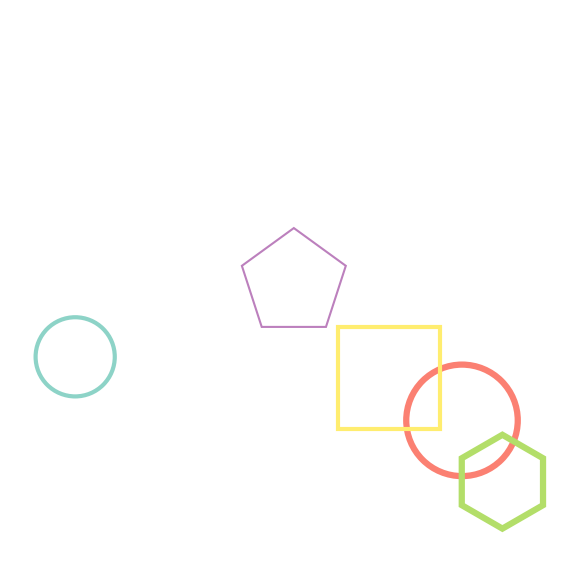[{"shape": "circle", "thickness": 2, "radius": 0.34, "center": [0.13, 0.381]}, {"shape": "circle", "thickness": 3, "radius": 0.48, "center": [0.8, 0.271]}, {"shape": "hexagon", "thickness": 3, "radius": 0.41, "center": [0.87, 0.165]}, {"shape": "pentagon", "thickness": 1, "radius": 0.47, "center": [0.509, 0.51]}, {"shape": "square", "thickness": 2, "radius": 0.44, "center": [0.673, 0.345]}]